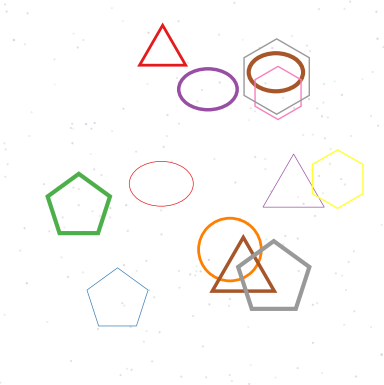[{"shape": "triangle", "thickness": 2, "radius": 0.35, "center": [0.422, 0.865]}, {"shape": "oval", "thickness": 0.5, "radius": 0.42, "center": [0.419, 0.523]}, {"shape": "pentagon", "thickness": 0.5, "radius": 0.42, "center": [0.305, 0.221]}, {"shape": "pentagon", "thickness": 3, "radius": 0.43, "center": [0.205, 0.463]}, {"shape": "triangle", "thickness": 0.5, "radius": 0.46, "center": [0.763, 0.508]}, {"shape": "oval", "thickness": 2.5, "radius": 0.38, "center": [0.54, 0.768]}, {"shape": "circle", "thickness": 2, "radius": 0.41, "center": [0.597, 0.352]}, {"shape": "hexagon", "thickness": 1, "radius": 0.38, "center": [0.877, 0.535]}, {"shape": "oval", "thickness": 3, "radius": 0.35, "center": [0.717, 0.812]}, {"shape": "triangle", "thickness": 2.5, "radius": 0.47, "center": [0.632, 0.29]}, {"shape": "hexagon", "thickness": 1, "radius": 0.34, "center": [0.722, 0.759]}, {"shape": "pentagon", "thickness": 3, "radius": 0.49, "center": [0.711, 0.276]}, {"shape": "hexagon", "thickness": 1, "radius": 0.49, "center": [0.719, 0.801]}]